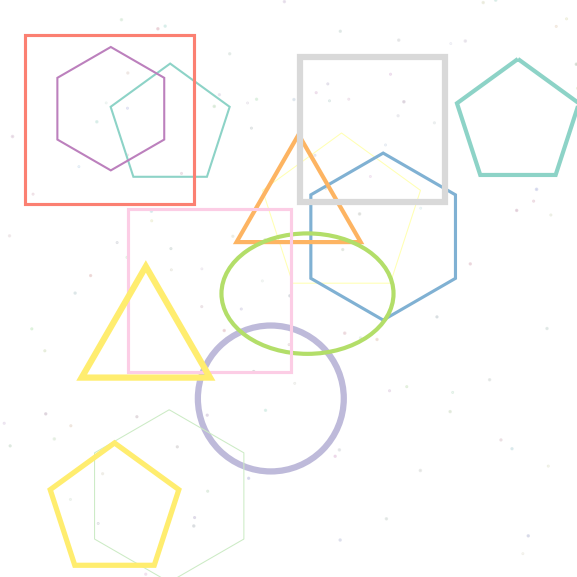[{"shape": "pentagon", "thickness": 1, "radius": 0.54, "center": [0.295, 0.781]}, {"shape": "pentagon", "thickness": 2, "radius": 0.56, "center": [0.897, 0.786]}, {"shape": "pentagon", "thickness": 0.5, "radius": 0.72, "center": [0.591, 0.625]}, {"shape": "circle", "thickness": 3, "radius": 0.63, "center": [0.469, 0.309]}, {"shape": "square", "thickness": 1.5, "radius": 0.73, "center": [0.19, 0.792]}, {"shape": "hexagon", "thickness": 1.5, "radius": 0.72, "center": [0.663, 0.589]}, {"shape": "triangle", "thickness": 2, "radius": 0.62, "center": [0.517, 0.642]}, {"shape": "oval", "thickness": 2, "radius": 0.74, "center": [0.532, 0.491]}, {"shape": "square", "thickness": 1.5, "radius": 0.71, "center": [0.363, 0.496]}, {"shape": "square", "thickness": 3, "radius": 0.63, "center": [0.645, 0.775]}, {"shape": "hexagon", "thickness": 1, "radius": 0.53, "center": [0.192, 0.811]}, {"shape": "hexagon", "thickness": 0.5, "radius": 0.75, "center": [0.293, 0.14]}, {"shape": "triangle", "thickness": 3, "radius": 0.64, "center": [0.253, 0.409]}, {"shape": "pentagon", "thickness": 2.5, "radius": 0.59, "center": [0.198, 0.115]}]